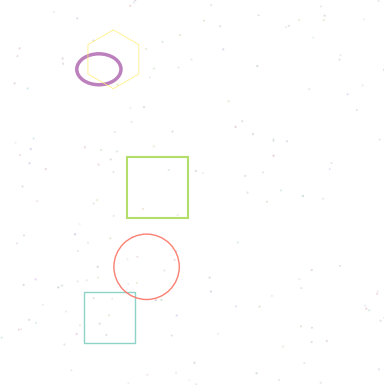[{"shape": "square", "thickness": 1, "radius": 0.34, "center": [0.284, 0.176]}, {"shape": "circle", "thickness": 1, "radius": 0.42, "center": [0.381, 0.307]}, {"shape": "square", "thickness": 1.5, "radius": 0.4, "center": [0.41, 0.512]}, {"shape": "oval", "thickness": 2.5, "radius": 0.29, "center": [0.257, 0.82]}, {"shape": "hexagon", "thickness": 0.5, "radius": 0.38, "center": [0.295, 0.846]}]